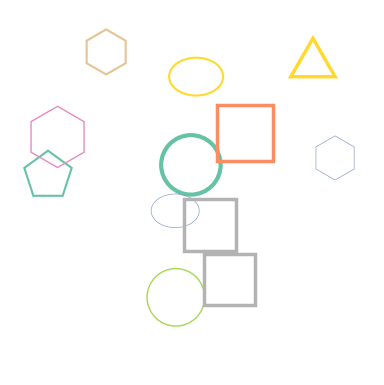[{"shape": "circle", "thickness": 3, "radius": 0.39, "center": [0.496, 0.572]}, {"shape": "pentagon", "thickness": 1.5, "radius": 0.32, "center": [0.125, 0.544]}, {"shape": "square", "thickness": 2.5, "radius": 0.36, "center": [0.637, 0.654]}, {"shape": "hexagon", "thickness": 0.5, "radius": 0.29, "center": [0.87, 0.59]}, {"shape": "oval", "thickness": 0.5, "radius": 0.31, "center": [0.455, 0.452]}, {"shape": "hexagon", "thickness": 1, "radius": 0.4, "center": [0.15, 0.644]}, {"shape": "circle", "thickness": 1, "radius": 0.37, "center": [0.457, 0.228]}, {"shape": "oval", "thickness": 1.5, "radius": 0.35, "center": [0.509, 0.801]}, {"shape": "triangle", "thickness": 2.5, "radius": 0.33, "center": [0.813, 0.834]}, {"shape": "hexagon", "thickness": 1.5, "radius": 0.29, "center": [0.276, 0.865]}, {"shape": "square", "thickness": 2.5, "radius": 0.34, "center": [0.546, 0.416]}, {"shape": "square", "thickness": 2.5, "radius": 0.33, "center": [0.597, 0.274]}]